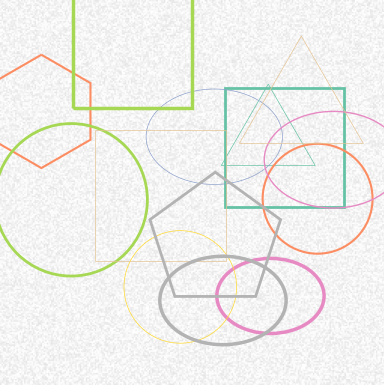[{"shape": "triangle", "thickness": 0.5, "radius": 0.7, "center": [0.697, 0.64]}, {"shape": "square", "thickness": 2, "radius": 0.77, "center": [0.739, 0.617]}, {"shape": "hexagon", "thickness": 1.5, "radius": 0.74, "center": [0.108, 0.711]}, {"shape": "circle", "thickness": 1.5, "radius": 0.71, "center": [0.825, 0.484]}, {"shape": "oval", "thickness": 0.5, "radius": 0.89, "center": [0.557, 0.645]}, {"shape": "oval", "thickness": 1, "radius": 0.9, "center": [0.866, 0.585]}, {"shape": "oval", "thickness": 2.5, "radius": 0.7, "center": [0.702, 0.231]}, {"shape": "square", "thickness": 2.5, "radius": 0.77, "center": [0.345, 0.873]}, {"shape": "circle", "thickness": 2, "radius": 0.99, "center": [0.185, 0.481]}, {"shape": "circle", "thickness": 0.5, "radius": 0.73, "center": [0.468, 0.255]}, {"shape": "triangle", "thickness": 0.5, "radius": 0.93, "center": [0.783, 0.72]}, {"shape": "square", "thickness": 0.5, "radius": 0.85, "center": [0.416, 0.492]}, {"shape": "pentagon", "thickness": 2, "radius": 0.89, "center": [0.559, 0.374]}, {"shape": "oval", "thickness": 2.5, "radius": 0.82, "center": [0.579, 0.22]}]